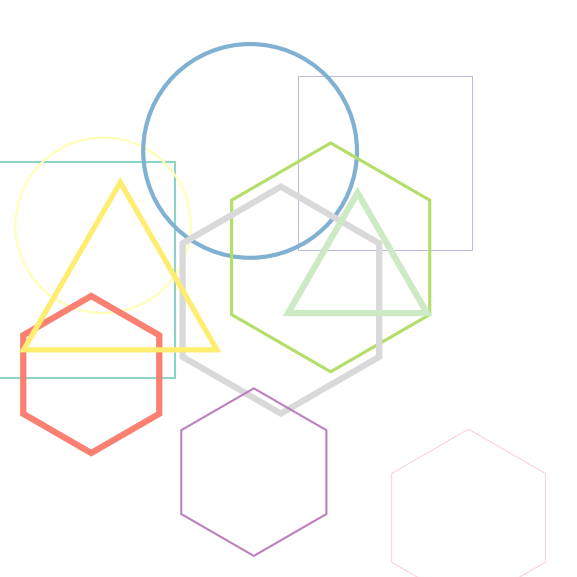[{"shape": "square", "thickness": 1, "radius": 0.94, "center": [0.115, 0.532]}, {"shape": "circle", "thickness": 1, "radius": 0.76, "center": [0.179, 0.609]}, {"shape": "square", "thickness": 0.5, "radius": 0.76, "center": [0.667, 0.717]}, {"shape": "hexagon", "thickness": 3, "radius": 0.68, "center": [0.158, 0.351]}, {"shape": "circle", "thickness": 2, "radius": 0.93, "center": [0.433, 0.738]}, {"shape": "hexagon", "thickness": 1.5, "radius": 0.99, "center": [0.573, 0.553]}, {"shape": "hexagon", "thickness": 0.5, "radius": 0.77, "center": [0.811, 0.102]}, {"shape": "hexagon", "thickness": 3, "radius": 0.98, "center": [0.486, 0.479]}, {"shape": "hexagon", "thickness": 1, "radius": 0.73, "center": [0.44, 0.182]}, {"shape": "triangle", "thickness": 3, "radius": 0.69, "center": [0.619, 0.527]}, {"shape": "triangle", "thickness": 2.5, "radius": 0.97, "center": [0.208, 0.49]}]